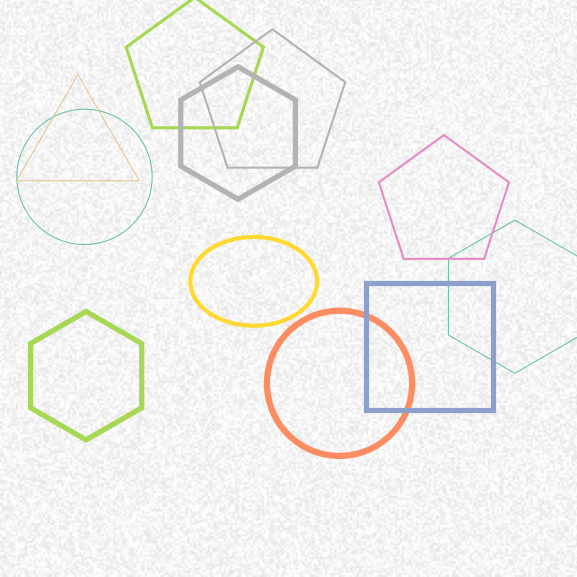[{"shape": "hexagon", "thickness": 0.5, "radius": 0.66, "center": [0.891, 0.485]}, {"shape": "circle", "thickness": 0.5, "radius": 0.59, "center": [0.146, 0.693]}, {"shape": "circle", "thickness": 3, "radius": 0.63, "center": [0.588, 0.335]}, {"shape": "square", "thickness": 2.5, "radius": 0.55, "center": [0.744, 0.399]}, {"shape": "pentagon", "thickness": 1, "radius": 0.59, "center": [0.769, 0.647]}, {"shape": "hexagon", "thickness": 2.5, "radius": 0.56, "center": [0.149, 0.349]}, {"shape": "pentagon", "thickness": 1.5, "radius": 0.62, "center": [0.337, 0.879]}, {"shape": "oval", "thickness": 2, "radius": 0.55, "center": [0.439, 0.512]}, {"shape": "triangle", "thickness": 0.5, "radius": 0.61, "center": [0.135, 0.748]}, {"shape": "pentagon", "thickness": 1, "radius": 0.66, "center": [0.472, 0.816]}, {"shape": "hexagon", "thickness": 2.5, "radius": 0.57, "center": [0.412, 0.769]}]